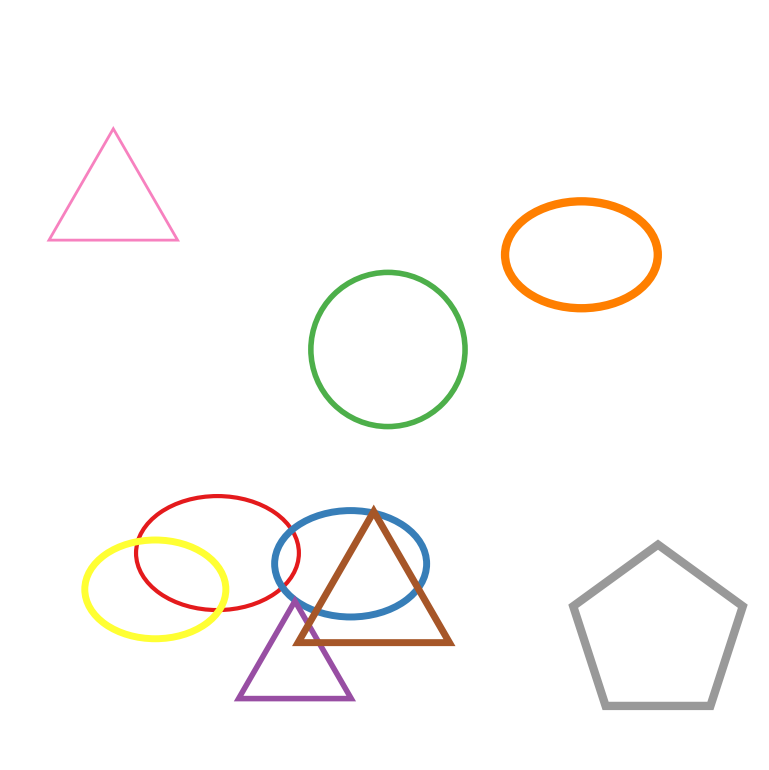[{"shape": "oval", "thickness": 1.5, "radius": 0.53, "center": [0.282, 0.282]}, {"shape": "oval", "thickness": 2.5, "radius": 0.49, "center": [0.455, 0.268]}, {"shape": "circle", "thickness": 2, "radius": 0.5, "center": [0.504, 0.546]}, {"shape": "triangle", "thickness": 2, "radius": 0.42, "center": [0.383, 0.135]}, {"shape": "oval", "thickness": 3, "radius": 0.5, "center": [0.755, 0.669]}, {"shape": "oval", "thickness": 2.5, "radius": 0.46, "center": [0.202, 0.235]}, {"shape": "triangle", "thickness": 2.5, "radius": 0.57, "center": [0.485, 0.222]}, {"shape": "triangle", "thickness": 1, "radius": 0.48, "center": [0.147, 0.736]}, {"shape": "pentagon", "thickness": 3, "radius": 0.58, "center": [0.855, 0.177]}]